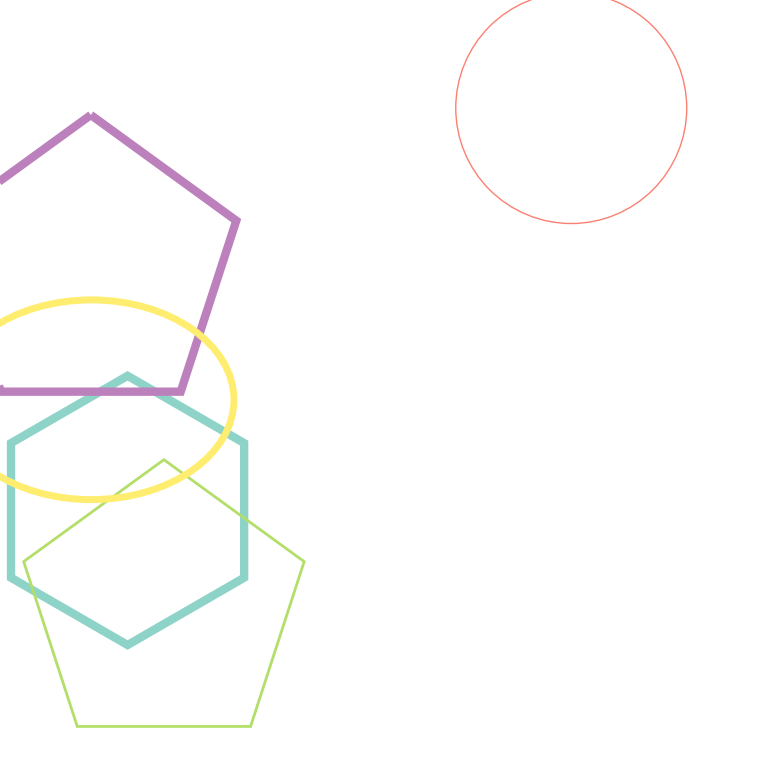[{"shape": "hexagon", "thickness": 3, "radius": 0.87, "center": [0.166, 0.337]}, {"shape": "circle", "thickness": 0.5, "radius": 0.75, "center": [0.742, 0.86]}, {"shape": "pentagon", "thickness": 1, "radius": 0.96, "center": [0.213, 0.211]}, {"shape": "pentagon", "thickness": 3, "radius": 0.99, "center": [0.118, 0.652]}, {"shape": "oval", "thickness": 2.5, "radius": 0.93, "center": [0.119, 0.481]}]